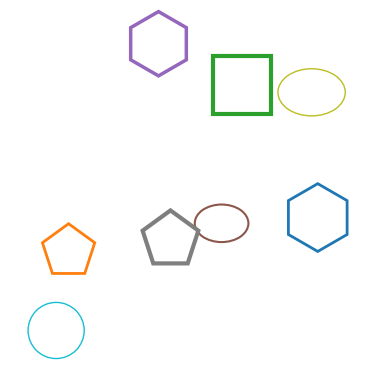[{"shape": "hexagon", "thickness": 2, "radius": 0.44, "center": [0.825, 0.435]}, {"shape": "pentagon", "thickness": 2, "radius": 0.36, "center": [0.178, 0.348]}, {"shape": "square", "thickness": 3, "radius": 0.38, "center": [0.628, 0.778]}, {"shape": "hexagon", "thickness": 2.5, "radius": 0.42, "center": [0.412, 0.886]}, {"shape": "oval", "thickness": 1.5, "radius": 0.35, "center": [0.576, 0.42]}, {"shape": "pentagon", "thickness": 3, "radius": 0.38, "center": [0.443, 0.377]}, {"shape": "oval", "thickness": 1, "radius": 0.44, "center": [0.809, 0.76]}, {"shape": "circle", "thickness": 1, "radius": 0.36, "center": [0.146, 0.142]}]